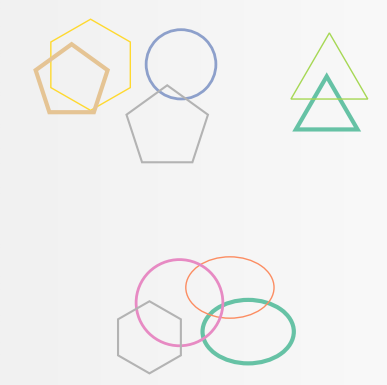[{"shape": "triangle", "thickness": 3, "radius": 0.46, "center": [0.843, 0.71]}, {"shape": "oval", "thickness": 3, "radius": 0.59, "center": [0.64, 0.139]}, {"shape": "oval", "thickness": 1, "radius": 0.57, "center": [0.593, 0.253]}, {"shape": "circle", "thickness": 2, "radius": 0.45, "center": [0.467, 0.833]}, {"shape": "circle", "thickness": 2, "radius": 0.56, "center": [0.463, 0.214]}, {"shape": "triangle", "thickness": 1, "radius": 0.57, "center": [0.85, 0.8]}, {"shape": "hexagon", "thickness": 1, "radius": 0.59, "center": [0.234, 0.832]}, {"shape": "pentagon", "thickness": 3, "radius": 0.49, "center": [0.185, 0.788]}, {"shape": "pentagon", "thickness": 1.5, "radius": 0.55, "center": [0.432, 0.668]}, {"shape": "hexagon", "thickness": 1.5, "radius": 0.47, "center": [0.386, 0.124]}]